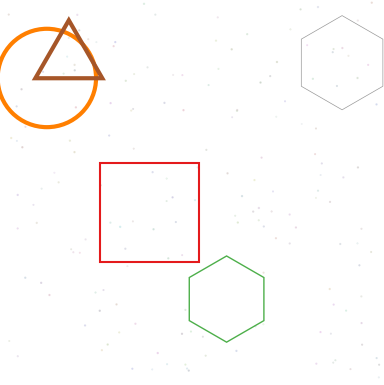[{"shape": "square", "thickness": 1.5, "radius": 0.64, "center": [0.389, 0.448]}, {"shape": "hexagon", "thickness": 1, "radius": 0.56, "center": [0.589, 0.223]}, {"shape": "circle", "thickness": 3, "radius": 0.64, "center": [0.122, 0.797]}, {"shape": "triangle", "thickness": 3, "radius": 0.5, "center": [0.179, 0.847]}, {"shape": "hexagon", "thickness": 0.5, "radius": 0.61, "center": [0.889, 0.837]}]